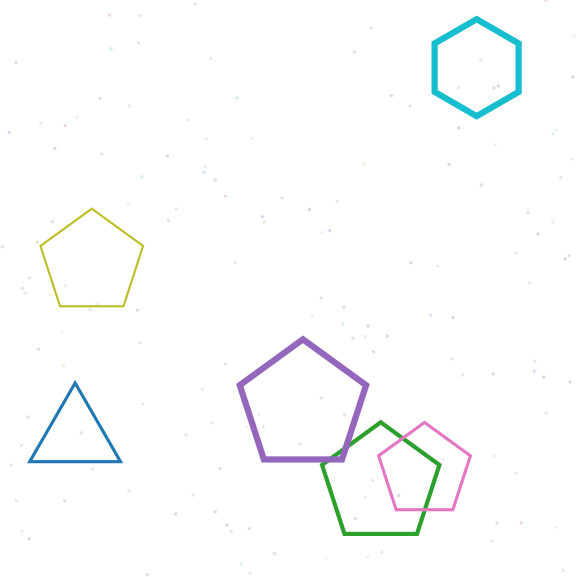[{"shape": "triangle", "thickness": 1.5, "radius": 0.45, "center": [0.13, 0.245]}, {"shape": "pentagon", "thickness": 2, "radius": 0.53, "center": [0.659, 0.161]}, {"shape": "pentagon", "thickness": 3, "radius": 0.58, "center": [0.525, 0.297]}, {"shape": "pentagon", "thickness": 1.5, "radius": 0.42, "center": [0.735, 0.184]}, {"shape": "pentagon", "thickness": 1, "radius": 0.47, "center": [0.159, 0.544]}, {"shape": "hexagon", "thickness": 3, "radius": 0.42, "center": [0.825, 0.882]}]